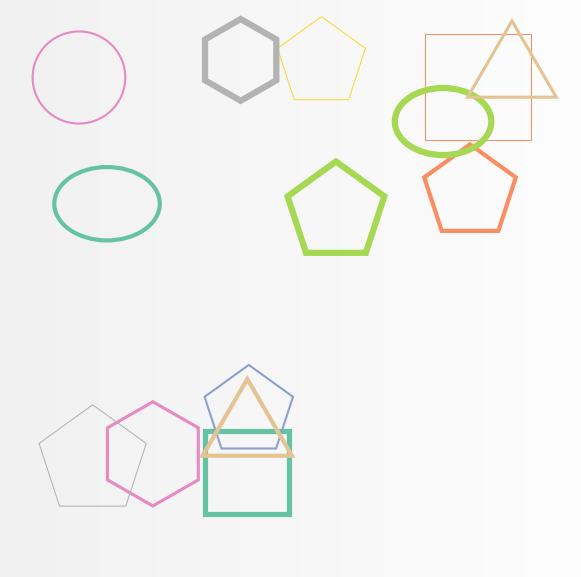[{"shape": "oval", "thickness": 2, "radius": 0.45, "center": [0.184, 0.646]}, {"shape": "square", "thickness": 2.5, "radius": 0.36, "center": [0.426, 0.181]}, {"shape": "pentagon", "thickness": 2, "radius": 0.41, "center": [0.809, 0.666]}, {"shape": "square", "thickness": 0.5, "radius": 0.46, "center": [0.822, 0.848]}, {"shape": "pentagon", "thickness": 1, "radius": 0.4, "center": [0.428, 0.287]}, {"shape": "hexagon", "thickness": 1.5, "radius": 0.45, "center": [0.263, 0.213]}, {"shape": "circle", "thickness": 1, "radius": 0.4, "center": [0.136, 0.865]}, {"shape": "oval", "thickness": 3, "radius": 0.41, "center": [0.762, 0.789]}, {"shape": "pentagon", "thickness": 3, "radius": 0.44, "center": [0.578, 0.632]}, {"shape": "pentagon", "thickness": 0.5, "radius": 0.4, "center": [0.553, 0.891]}, {"shape": "triangle", "thickness": 2, "radius": 0.44, "center": [0.425, 0.254]}, {"shape": "triangle", "thickness": 1.5, "radius": 0.44, "center": [0.881, 0.875]}, {"shape": "pentagon", "thickness": 0.5, "radius": 0.48, "center": [0.159, 0.201]}, {"shape": "hexagon", "thickness": 3, "radius": 0.35, "center": [0.414, 0.895]}]